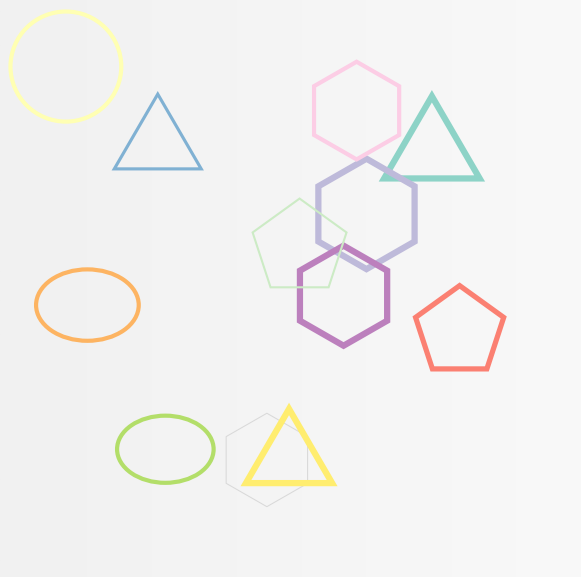[{"shape": "triangle", "thickness": 3, "radius": 0.47, "center": [0.743, 0.738]}, {"shape": "circle", "thickness": 2, "radius": 0.48, "center": [0.113, 0.884]}, {"shape": "hexagon", "thickness": 3, "radius": 0.48, "center": [0.631, 0.629]}, {"shape": "pentagon", "thickness": 2.5, "radius": 0.4, "center": [0.791, 0.425]}, {"shape": "triangle", "thickness": 1.5, "radius": 0.43, "center": [0.271, 0.75]}, {"shape": "oval", "thickness": 2, "radius": 0.44, "center": [0.15, 0.471]}, {"shape": "oval", "thickness": 2, "radius": 0.42, "center": [0.284, 0.221]}, {"shape": "hexagon", "thickness": 2, "radius": 0.42, "center": [0.614, 0.808]}, {"shape": "hexagon", "thickness": 0.5, "radius": 0.4, "center": [0.459, 0.203]}, {"shape": "hexagon", "thickness": 3, "radius": 0.43, "center": [0.591, 0.487]}, {"shape": "pentagon", "thickness": 1, "radius": 0.42, "center": [0.515, 0.57]}, {"shape": "triangle", "thickness": 3, "radius": 0.43, "center": [0.497, 0.205]}]